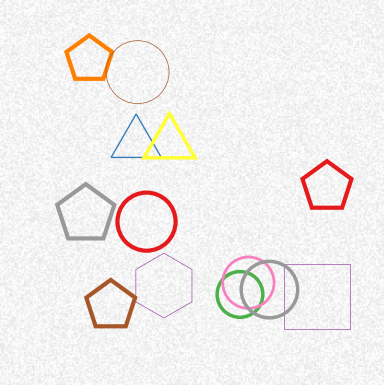[{"shape": "pentagon", "thickness": 3, "radius": 0.33, "center": [0.849, 0.515]}, {"shape": "circle", "thickness": 3, "radius": 0.38, "center": [0.381, 0.424]}, {"shape": "triangle", "thickness": 1, "radius": 0.38, "center": [0.354, 0.629]}, {"shape": "circle", "thickness": 2.5, "radius": 0.3, "center": [0.623, 0.235]}, {"shape": "square", "thickness": 0.5, "radius": 0.42, "center": [0.824, 0.23]}, {"shape": "hexagon", "thickness": 0.5, "radius": 0.42, "center": [0.426, 0.258]}, {"shape": "pentagon", "thickness": 3, "radius": 0.31, "center": [0.232, 0.846]}, {"shape": "triangle", "thickness": 2.5, "radius": 0.38, "center": [0.44, 0.628]}, {"shape": "pentagon", "thickness": 3, "radius": 0.33, "center": [0.288, 0.206]}, {"shape": "circle", "thickness": 0.5, "radius": 0.41, "center": [0.357, 0.813]}, {"shape": "circle", "thickness": 2, "radius": 0.33, "center": [0.645, 0.266]}, {"shape": "circle", "thickness": 2.5, "radius": 0.37, "center": [0.7, 0.248]}, {"shape": "pentagon", "thickness": 3, "radius": 0.39, "center": [0.223, 0.444]}]